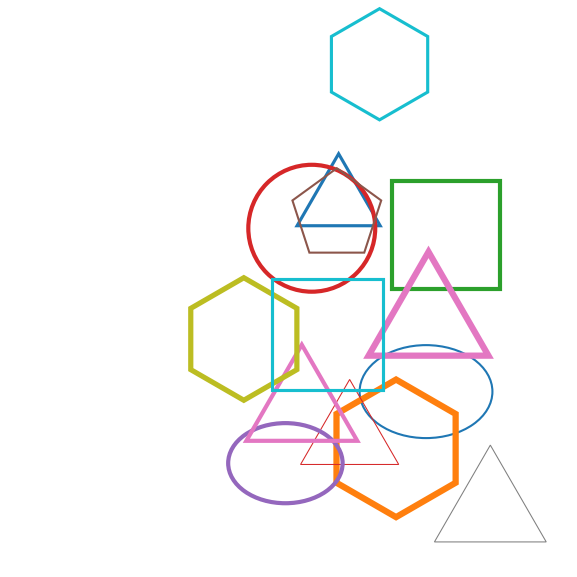[{"shape": "oval", "thickness": 1, "radius": 0.57, "center": [0.738, 0.321]}, {"shape": "triangle", "thickness": 1.5, "radius": 0.42, "center": [0.586, 0.65]}, {"shape": "hexagon", "thickness": 3, "radius": 0.6, "center": [0.686, 0.223]}, {"shape": "square", "thickness": 2, "radius": 0.47, "center": [0.772, 0.593]}, {"shape": "triangle", "thickness": 0.5, "radius": 0.49, "center": [0.605, 0.244]}, {"shape": "circle", "thickness": 2, "radius": 0.55, "center": [0.54, 0.604]}, {"shape": "oval", "thickness": 2, "radius": 0.5, "center": [0.494, 0.197]}, {"shape": "pentagon", "thickness": 1, "radius": 0.4, "center": [0.583, 0.627]}, {"shape": "triangle", "thickness": 2, "radius": 0.55, "center": [0.523, 0.291]}, {"shape": "triangle", "thickness": 3, "radius": 0.6, "center": [0.742, 0.443]}, {"shape": "triangle", "thickness": 0.5, "radius": 0.56, "center": [0.849, 0.117]}, {"shape": "hexagon", "thickness": 2.5, "radius": 0.53, "center": [0.422, 0.412]}, {"shape": "square", "thickness": 1.5, "radius": 0.48, "center": [0.567, 0.42]}, {"shape": "hexagon", "thickness": 1.5, "radius": 0.48, "center": [0.657, 0.888]}]